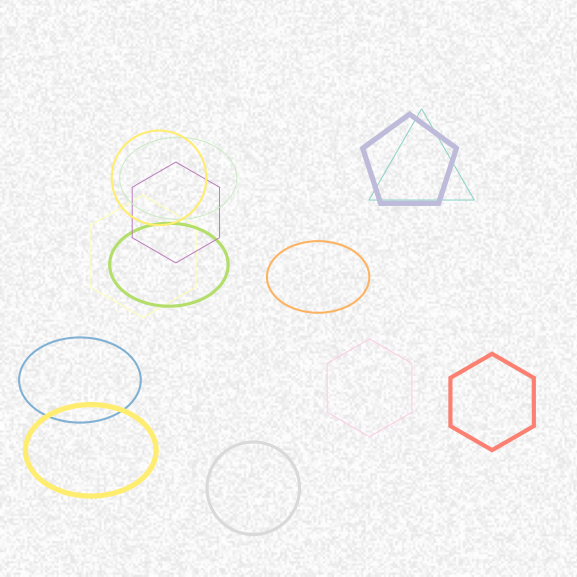[{"shape": "triangle", "thickness": 0.5, "radius": 0.53, "center": [0.73, 0.705]}, {"shape": "hexagon", "thickness": 0.5, "radius": 0.53, "center": [0.248, 0.555]}, {"shape": "pentagon", "thickness": 2.5, "radius": 0.43, "center": [0.709, 0.716]}, {"shape": "hexagon", "thickness": 2, "radius": 0.42, "center": [0.852, 0.303]}, {"shape": "oval", "thickness": 1, "radius": 0.53, "center": [0.138, 0.341]}, {"shape": "oval", "thickness": 1, "radius": 0.44, "center": [0.551, 0.52]}, {"shape": "oval", "thickness": 1.5, "radius": 0.51, "center": [0.292, 0.541]}, {"shape": "hexagon", "thickness": 0.5, "radius": 0.42, "center": [0.64, 0.327]}, {"shape": "circle", "thickness": 1.5, "radius": 0.4, "center": [0.439, 0.154]}, {"shape": "hexagon", "thickness": 0.5, "radius": 0.44, "center": [0.305, 0.631]}, {"shape": "oval", "thickness": 0.5, "radius": 0.51, "center": [0.309, 0.69]}, {"shape": "circle", "thickness": 1, "radius": 0.41, "center": [0.275, 0.691]}, {"shape": "oval", "thickness": 2.5, "radius": 0.57, "center": [0.157, 0.219]}]